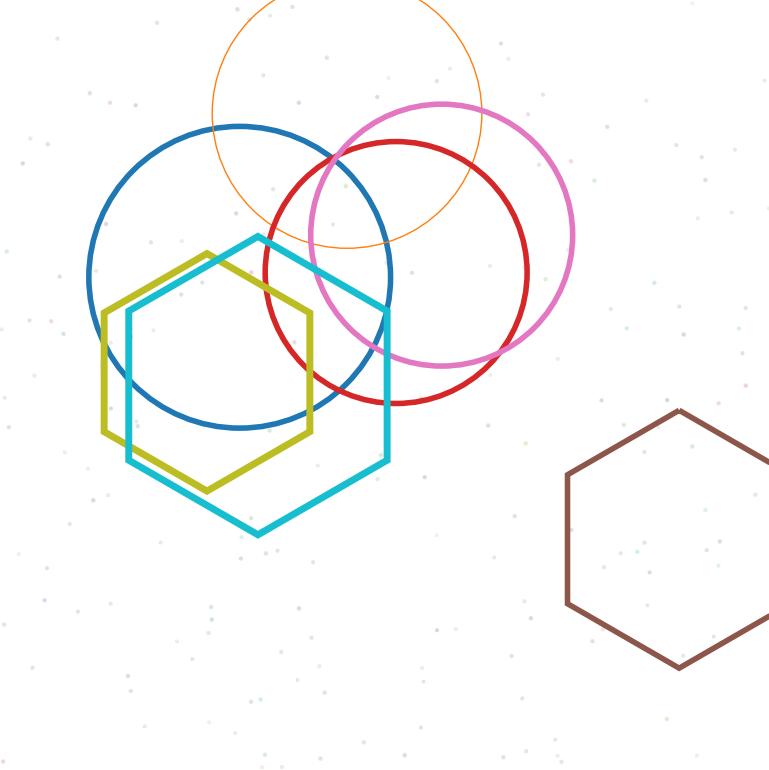[{"shape": "circle", "thickness": 2, "radius": 0.98, "center": [0.311, 0.64]}, {"shape": "circle", "thickness": 0.5, "radius": 0.88, "center": [0.451, 0.853]}, {"shape": "circle", "thickness": 2, "radius": 0.85, "center": [0.514, 0.646]}, {"shape": "hexagon", "thickness": 2, "radius": 0.84, "center": [0.882, 0.3]}, {"shape": "circle", "thickness": 2, "radius": 0.85, "center": [0.574, 0.695]}, {"shape": "hexagon", "thickness": 2.5, "radius": 0.77, "center": [0.269, 0.516]}, {"shape": "hexagon", "thickness": 2.5, "radius": 0.97, "center": [0.335, 0.499]}]